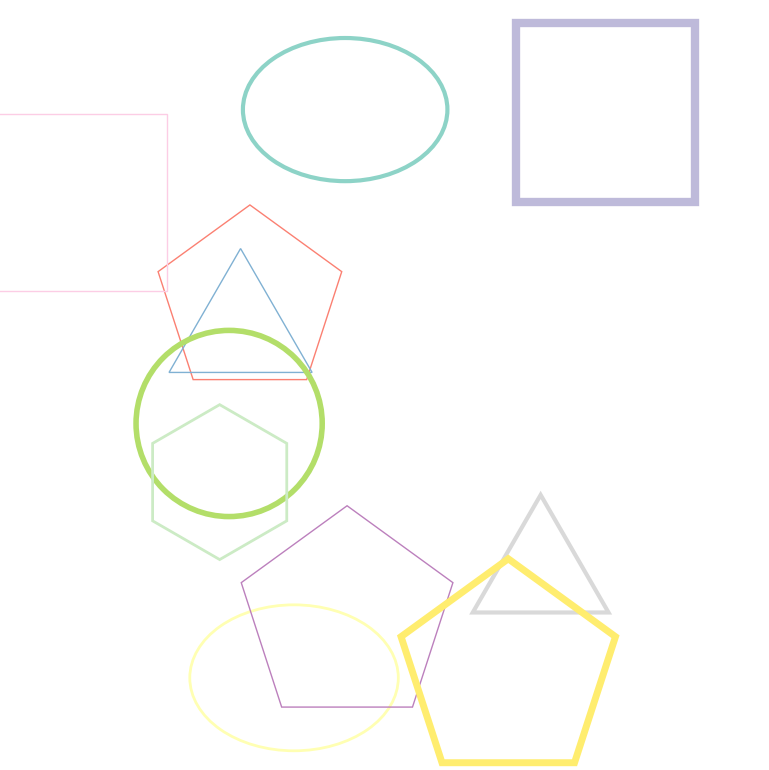[{"shape": "oval", "thickness": 1.5, "radius": 0.66, "center": [0.448, 0.858]}, {"shape": "oval", "thickness": 1, "radius": 0.68, "center": [0.382, 0.12]}, {"shape": "square", "thickness": 3, "radius": 0.58, "center": [0.786, 0.854]}, {"shape": "pentagon", "thickness": 0.5, "radius": 0.63, "center": [0.325, 0.608]}, {"shape": "triangle", "thickness": 0.5, "radius": 0.54, "center": [0.312, 0.57]}, {"shape": "circle", "thickness": 2, "radius": 0.6, "center": [0.298, 0.45]}, {"shape": "square", "thickness": 0.5, "radius": 0.57, "center": [0.102, 0.737]}, {"shape": "triangle", "thickness": 1.5, "radius": 0.51, "center": [0.702, 0.255]}, {"shape": "pentagon", "thickness": 0.5, "radius": 0.72, "center": [0.451, 0.199]}, {"shape": "hexagon", "thickness": 1, "radius": 0.5, "center": [0.285, 0.374]}, {"shape": "pentagon", "thickness": 2.5, "radius": 0.73, "center": [0.66, 0.128]}]